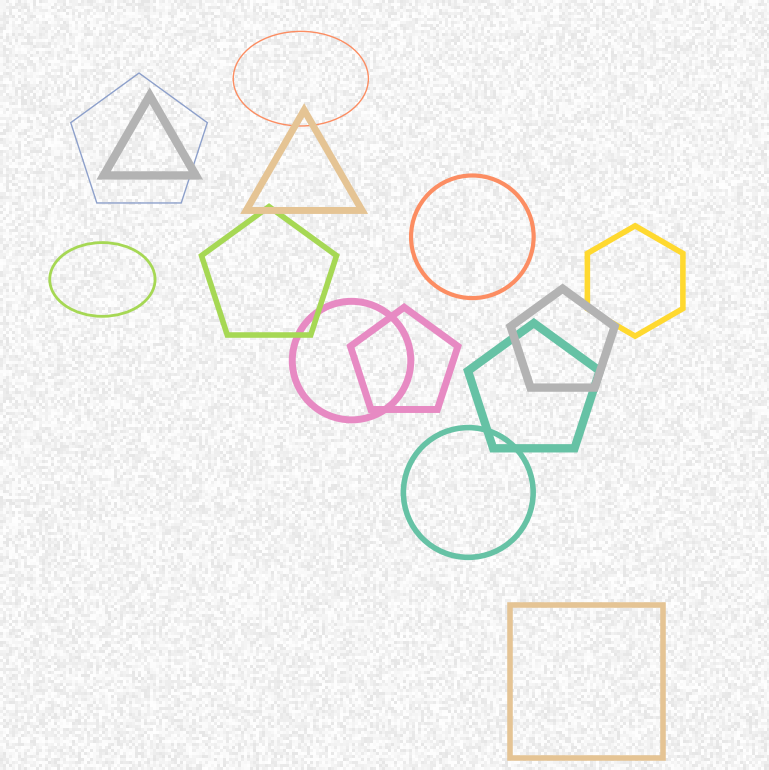[{"shape": "pentagon", "thickness": 3, "radius": 0.45, "center": [0.693, 0.491]}, {"shape": "circle", "thickness": 2, "radius": 0.42, "center": [0.608, 0.36]}, {"shape": "circle", "thickness": 1.5, "radius": 0.4, "center": [0.613, 0.692]}, {"shape": "oval", "thickness": 0.5, "radius": 0.44, "center": [0.391, 0.898]}, {"shape": "pentagon", "thickness": 0.5, "radius": 0.47, "center": [0.181, 0.812]}, {"shape": "pentagon", "thickness": 2.5, "radius": 0.37, "center": [0.525, 0.528]}, {"shape": "circle", "thickness": 2.5, "radius": 0.38, "center": [0.457, 0.532]}, {"shape": "pentagon", "thickness": 2, "radius": 0.46, "center": [0.349, 0.64]}, {"shape": "oval", "thickness": 1, "radius": 0.34, "center": [0.133, 0.637]}, {"shape": "hexagon", "thickness": 2, "radius": 0.36, "center": [0.825, 0.635]}, {"shape": "triangle", "thickness": 2.5, "radius": 0.43, "center": [0.395, 0.77]}, {"shape": "square", "thickness": 2, "radius": 0.5, "center": [0.762, 0.115]}, {"shape": "triangle", "thickness": 3, "radius": 0.35, "center": [0.194, 0.807]}, {"shape": "pentagon", "thickness": 3, "radius": 0.36, "center": [0.731, 0.554]}]